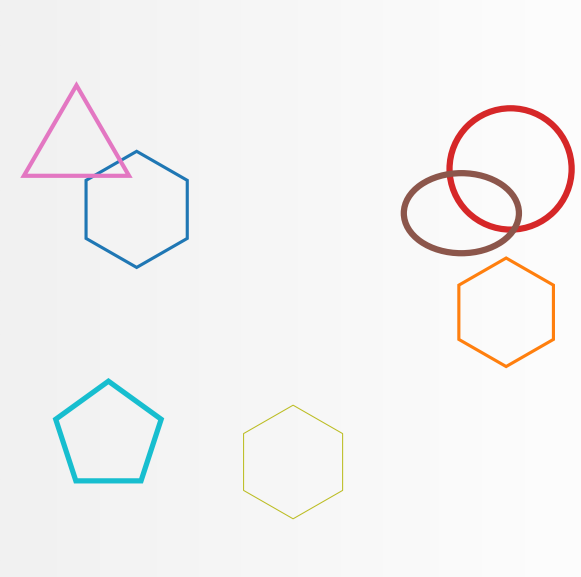[{"shape": "hexagon", "thickness": 1.5, "radius": 0.5, "center": [0.235, 0.637]}, {"shape": "hexagon", "thickness": 1.5, "radius": 0.47, "center": [0.871, 0.458]}, {"shape": "circle", "thickness": 3, "radius": 0.53, "center": [0.878, 0.707]}, {"shape": "oval", "thickness": 3, "radius": 0.5, "center": [0.794, 0.63]}, {"shape": "triangle", "thickness": 2, "radius": 0.52, "center": [0.132, 0.747]}, {"shape": "hexagon", "thickness": 0.5, "radius": 0.49, "center": [0.504, 0.199]}, {"shape": "pentagon", "thickness": 2.5, "radius": 0.48, "center": [0.187, 0.244]}]